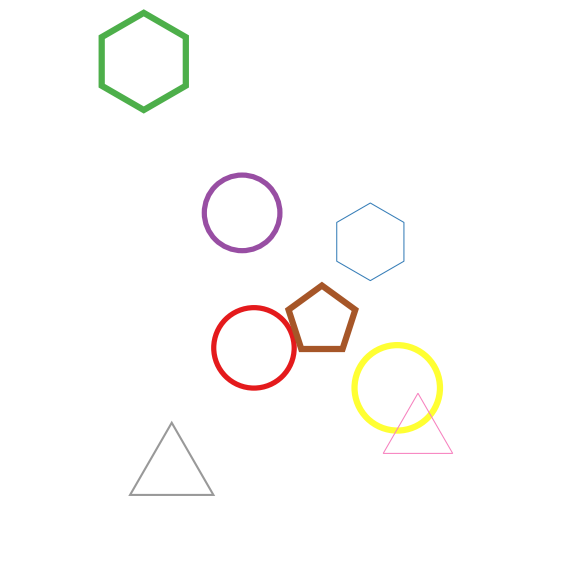[{"shape": "circle", "thickness": 2.5, "radius": 0.35, "center": [0.44, 0.397]}, {"shape": "hexagon", "thickness": 0.5, "radius": 0.34, "center": [0.641, 0.58]}, {"shape": "hexagon", "thickness": 3, "radius": 0.42, "center": [0.249, 0.893]}, {"shape": "circle", "thickness": 2.5, "radius": 0.33, "center": [0.419, 0.631]}, {"shape": "circle", "thickness": 3, "radius": 0.37, "center": [0.688, 0.328]}, {"shape": "pentagon", "thickness": 3, "radius": 0.3, "center": [0.557, 0.444]}, {"shape": "triangle", "thickness": 0.5, "radius": 0.35, "center": [0.724, 0.249]}, {"shape": "triangle", "thickness": 1, "radius": 0.42, "center": [0.297, 0.184]}]